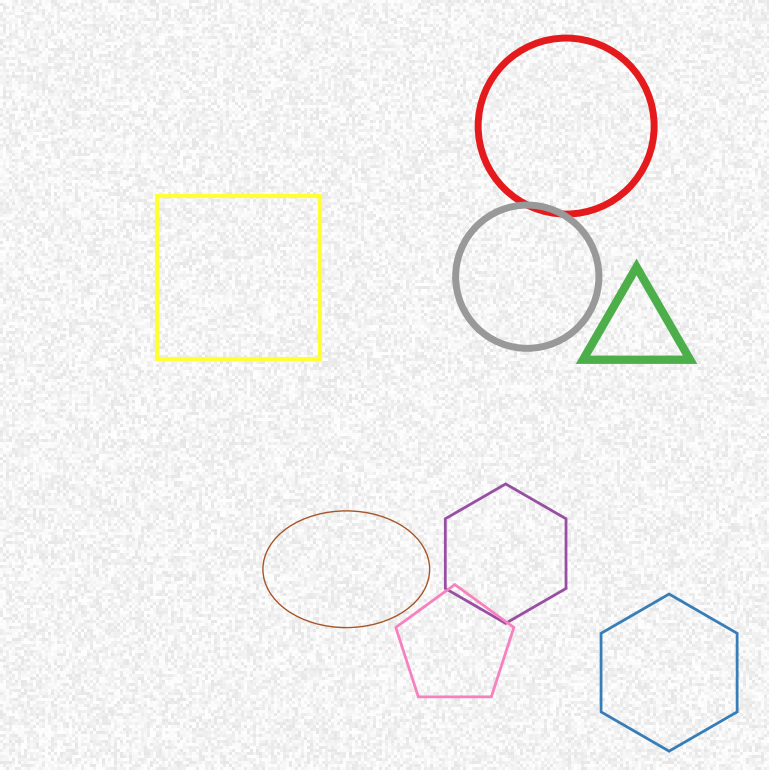[{"shape": "circle", "thickness": 2.5, "radius": 0.57, "center": [0.735, 0.836]}, {"shape": "hexagon", "thickness": 1, "radius": 0.51, "center": [0.869, 0.126]}, {"shape": "triangle", "thickness": 3, "radius": 0.4, "center": [0.827, 0.573]}, {"shape": "hexagon", "thickness": 1, "radius": 0.45, "center": [0.657, 0.281]}, {"shape": "square", "thickness": 1.5, "radius": 0.53, "center": [0.31, 0.639]}, {"shape": "oval", "thickness": 0.5, "radius": 0.54, "center": [0.45, 0.261]}, {"shape": "pentagon", "thickness": 1, "radius": 0.4, "center": [0.591, 0.16]}, {"shape": "circle", "thickness": 2.5, "radius": 0.47, "center": [0.685, 0.641]}]